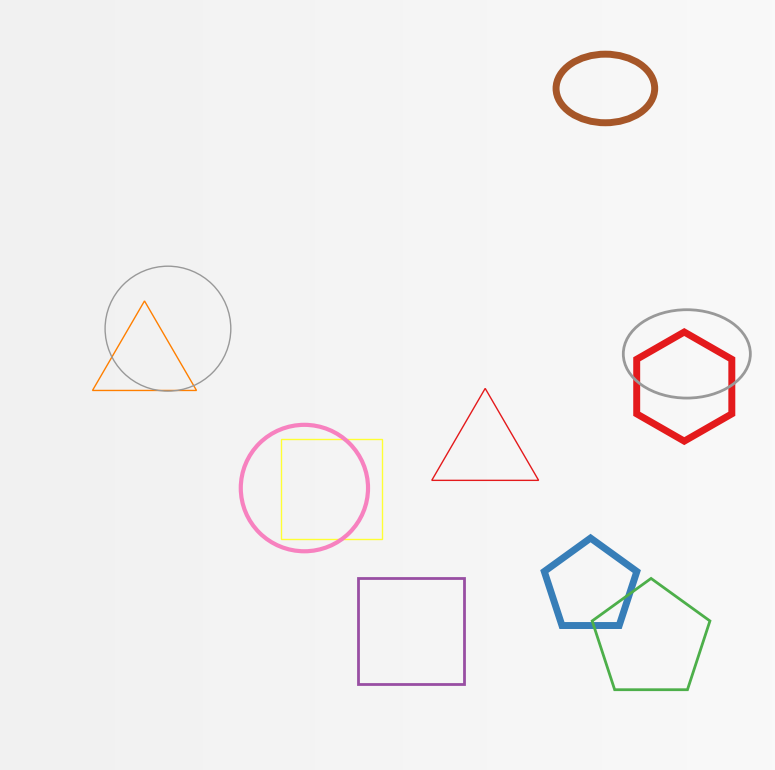[{"shape": "triangle", "thickness": 0.5, "radius": 0.4, "center": [0.626, 0.416]}, {"shape": "hexagon", "thickness": 2.5, "radius": 0.35, "center": [0.883, 0.498]}, {"shape": "pentagon", "thickness": 2.5, "radius": 0.31, "center": [0.762, 0.238]}, {"shape": "pentagon", "thickness": 1, "radius": 0.4, "center": [0.84, 0.169]}, {"shape": "square", "thickness": 1, "radius": 0.34, "center": [0.53, 0.181]}, {"shape": "triangle", "thickness": 0.5, "radius": 0.39, "center": [0.186, 0.532]}, {"shape": "square", "thickness": 0.5, "radius": 0.32, "center": [0.428, 0.364]}, {"shape": "oval", "thickness": 2.5, "radius": 0.32, "center": [0.781, 0.885]}, {"shape": "circle", "thickness": 1.5, "radius": 0.41, "center": [0.393, 0.366]}, {"shape": "circle", "thickness": 0.5, "radius": 0.41, "center": [0.217, 0.573]}, {"shape": "oval", "thickness": 1, "radius": 0.41, "center": [0.886, 0.54]}]